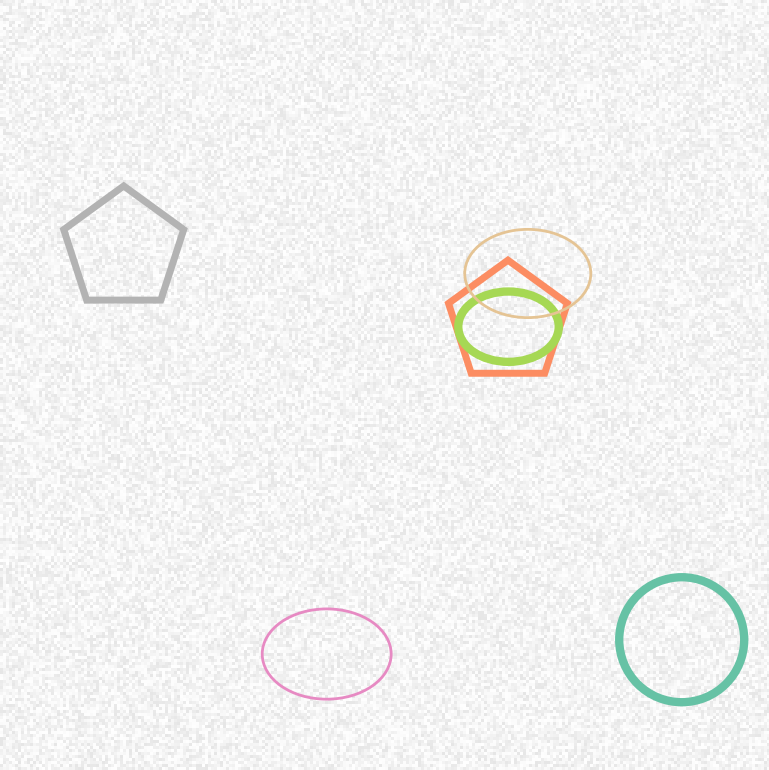[{"shape": "circle", "thickness": 3, "radius": 0.41, "center": [0.885, 0.169]}, {"shape": "pentagon", "thickness": 2.5, "radius": 0.41, "center": [0.66, 0.581]}, {"shape": "oval", "thickness": 1, "radius": 0.42, "center": [0.424, 0.151]}, {"shape": "oval", "thickness": 3, "radius": 0.33, "center": [0.66, 0.576]}, {"shape": "oval", "thickness": 1, "radius": 0.41, "center": [0.685, 0.645]}, {"shape": "pentagon", "thickness": 2.5, "radius": 0.41, "center": [0.161, 0.677]}]